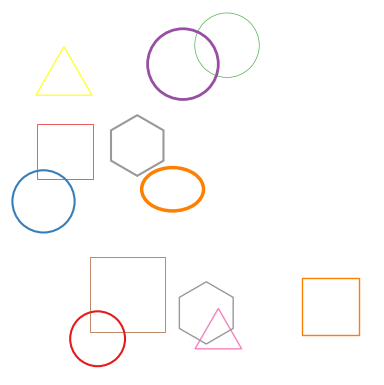[{"shape": "circle", "thickness": 1.5, "radius": 0.36, "center": [0.254, 0.12]}, {"shape": "square", "thickness": 0.5, "radius": 0.36, "center": [0.169, 0.607]}, {"shape": "circle", "thickness": 1.5, "radius": 0.4, "center": [0.113, 0.477]}, {"shape": "circle", "thickness": 0.5, "radius": 0.42, "center": [0.59, 0.883]}, {"shape": "circle", "thickness": 2, "radius": 0.46, "center": [0.475, 0.833]}, {"shape": "square", "thickness": 1, "radius": 0.37, "center": [0.857, 0.204]}, {"shape": "oval", "thickness": 2.5, "radius": 0.4, "center": [0.448, 0.508]}, {"shape": "triangle", "thickness": 1, "radius": 0.42, "center": [0.166, 0.795]}, {"shape": "square", "thickness": 0.5, "radius": 0.49, "center": [0.331, 0.235]}, {"shape": "triangle", "thickness": 1, "radius": 0.35, "center": [0.567, 0.129]}, {"shape": "hexagon", "thickness": 1.5, "radius": 0.39, "center": [0.356, 0.622]}, {"shape": "hexagon", "thickness": 1, "radius": 0.4, "center": [0.536, 0.187]}]